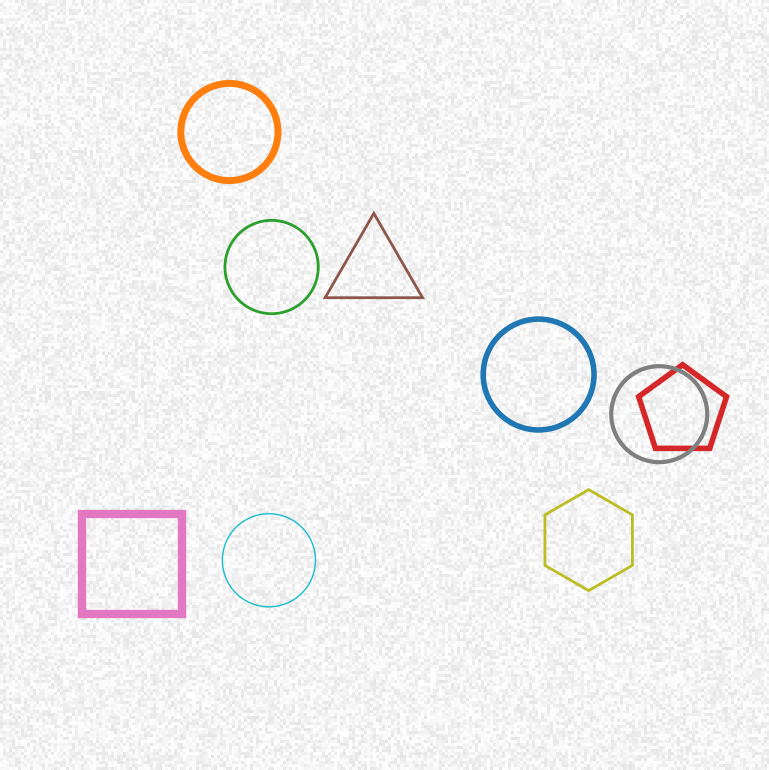[{"shape": "circle", "thickness": 2, "radius": 0.36, "center": [0.7, 0.514]}, {"shape": "circle", "thickness": 2.5, "radius": 0.32, "center": [0.298, 0.829]}, {"shape": "circle", "thickness": 1, "radius": 0.3, "center": [0.353, 0.653]}, {"shape": "pentagon", "thickness": 2, "radius": 0.3, "center": [0.886, 0.466]}, {"shape": "triangle", "thickness": 1, "radius": 0.37, "center": [0.486, 0.65]}, {"shape": "square", "thickness": 3, "radius": 0.33, "center": [0.172, 0.268]}, {"shape": "circle", "thickness": 1.5, "radius": 0.31, "center": [0.856, 0.462]}, {"shape": "hexagon", "thickness": 1, "radius": 0.33, "center": [0.765, 0.299]}, {"shape": "circle", "thickness": 0.5, "radius": 0.3, "center": [0.349, 0.272]}]